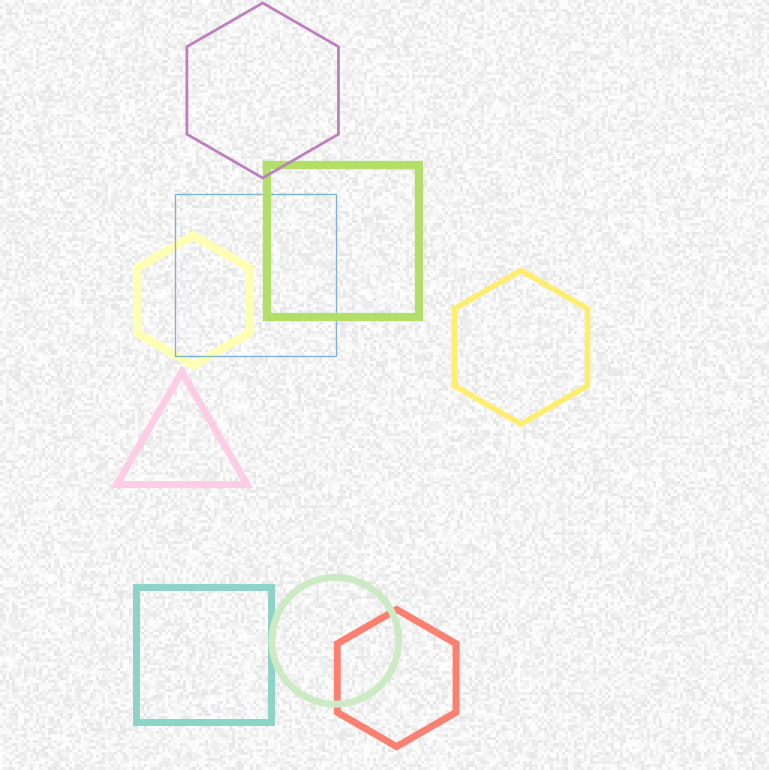[{"shape": "square", "thickness": 2.5, "radius": 0.44, "center": [0.265, 0.15]}, {"shape": "hexagon", "thickness": 3, "radius": 0.42, "center": [0.251, 0.61]}, {"shape": "hexagon", "thickness": 2.5, "radius": 0.45, "center": [0.515, 0.119]}, {"shape": "square", "thickness": 0.5, "radius": 0.52, "center": [0.332, 0.643]}, {"shape": "square", "thickness": 3, "radius": 0.49, "center": [0.446, 0.687]}, {"shape": "triangle", "thickness": 2.5, "radius": 0.49, "center": [0.236, 0.42]}, {"shape": "hexagon", "thickness": 1, "radius": 0.57, "center": [0.341, 0.883]}, {"shape": "circle", "thickness": 2.5, "radius": 0.41, "center": [0.436, 0.168]}, {"shape": "hexagon", "thickness": 2, "radius": 0.5, "center": [0.677, 0.549]}]